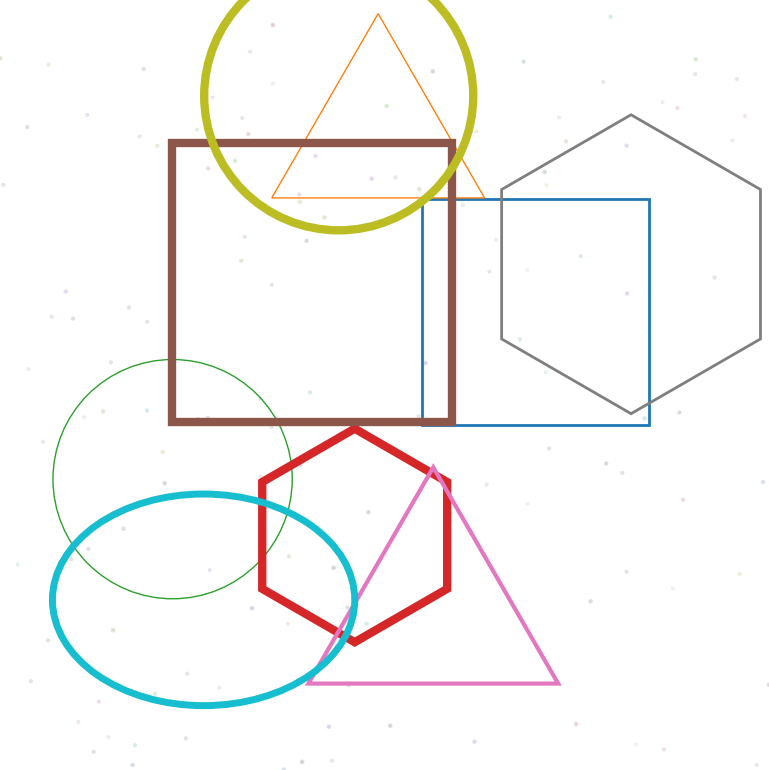[{"shape": "square", "thickness": 1, "radius": 0.73, "center": [0.695, 0.594]}, {"shape": "triangle", "thickness": 0.5, "radius": 0.8, "center": [0.491, 0.823]}, {"shape": "circle", "thickness": 0.5, "radius": 0.78, "center": [0.224, 0.378]}, {"shape": "hexagon", "thickness": 3, "radius": 0.69, "center": [0.461, 0.305]}, {"shape": "square", "thickness": 3, "radius": 0.91, "center": [0.405, 0.633]}, {"shape": "triangle", "thickness": 1.5, "radius": 0.94, "center": [0.563, 0.206]}, {"shape": "hexagon", "thickness": 1, "radius": 0.97, "center": [0.82, 0.657]}, {"shape": "circle", "thickness": 3, "radius": 0.87, "center": [0.44, 0.876]}, {"shape": "oval", "thickness": 2.5, "radius": 0.98, "center": [0.264, 0.221]}]